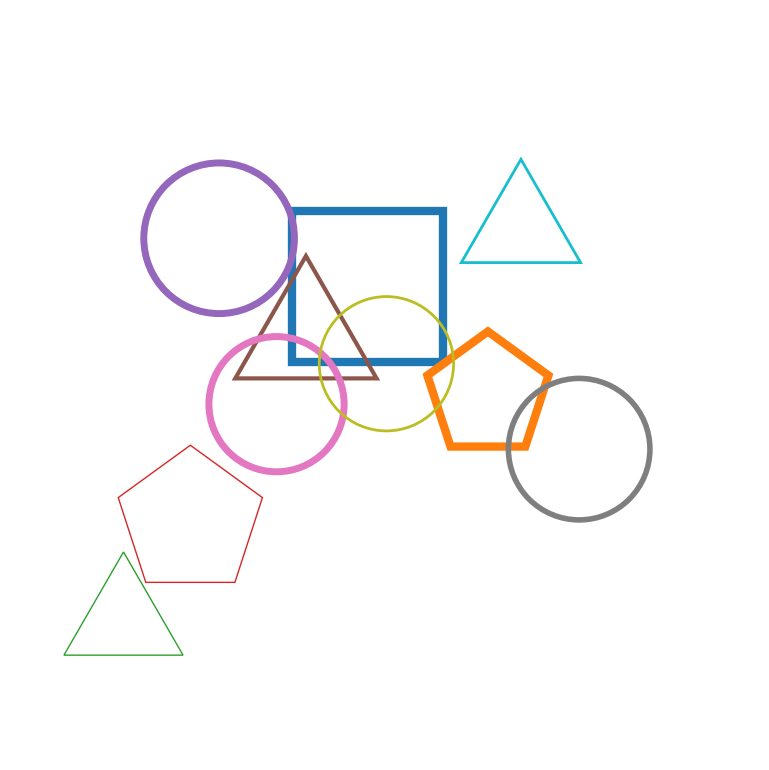[{"shape": "square", "thickness": 3, "radius": 0.49, "center": [0.478, 0.628]}, {"shape": "pentagon", "thickness": 3, "radius": 0.41, "center": [0.634, 0.487]}, {"shape": "triangle", "thickness": 0.5, "radius": 0.45, "center": [0.16, 0.194]}, {"shape": "pentagon", "thickness": 0.5, "radius": 0.49, "center": [0.247, 0.323]}, {"shape": "circle", "thickness": 2.5, "radius": 0.49, "center": [0.285, 0.691]}, {"shape": "triangle", "thickness": 1.5, "radius": 0.53, "center": [0.397, 0.562]}, {"shape": "circle", "thickness": 2.5, "radius": 0.44, "center": [0.359, 0.475]}, {"shape": "circle", "thickness": 2, "radius": 0.46, "center": [0.752, 0.417]}, {"shape": "circle", "thickness": 1, "radius": 0.44, "center": [0.502, 0.528]}, {"shape": "triangle", "thickness": 1, "radius": 0.45, "center": [0.677, 0.704]}]